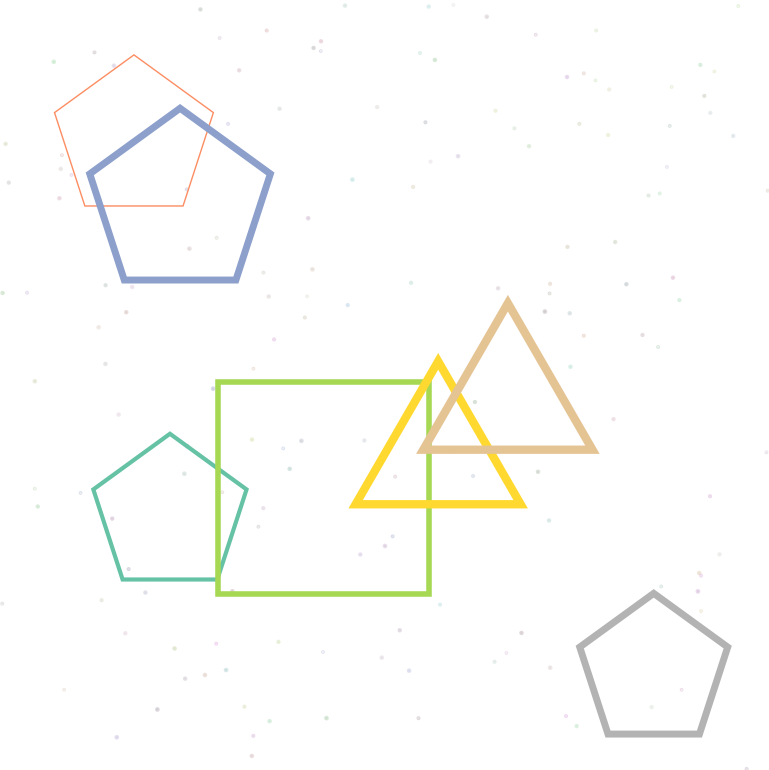[{"shape": "pentagon", "thickness": 1.5, "radius": 0.52, "center": [0.221, 0.332]}, {"shape": "pentagon", "thickness": 0.5, "radius": 0.54, "center": [0.174, 0.82]}, {"shape": "pentagon", "thickness": 2.5, "radius": 0.62, "center": [0.234, 0.736]}, {"shape": "square", "thickness": 2, "radius": 0.69, "center": [0.42, 0.366]}, {"shape": "triangle", "thickness": 3, "radius": 0.62, "center": [0.569, 0.407]}, {"shape": "triangle", "thickness": 3, "radius": 0.63, "center": [0.66, 0.479]}, {"shape": "pentagon", "thickness": 2.5, "radius": 0.51, "center": [0.849, 0.128]}]